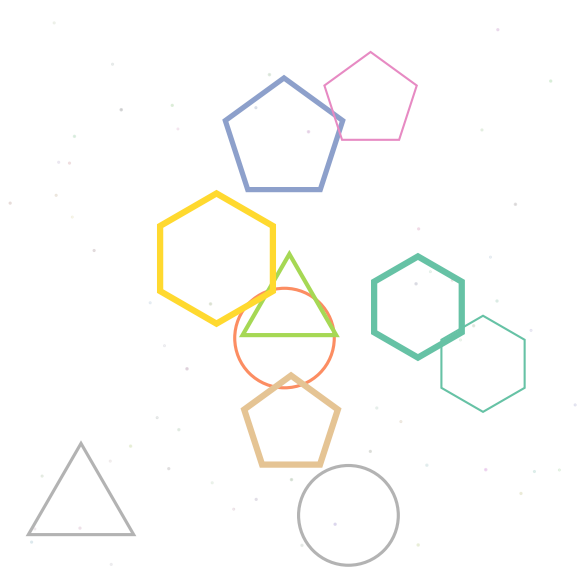[{"shape": "hexagon", "thickness": 3, "radius": 0.44, "center": [0.724, 0.468]}, {"shape": "hexagon", "thickness": 1, "radius": 0.42, "center": [0.836, 0.369]}, {"shape": "circle", "thickness": 1.5, "radius": 0.43, "center": [0.493, 0.414]}, {"shape": "pentagon", "thickness": 2.5, "radius": 0.53, "center": [0.492, 0.757]}, {"shape": "pentagon", "thickness": 1, "radius": 0.42, "center": [0.642, 0.825]}, {"shape": "triangle", "thickness": 2, "radius": 0.47, "center": [0.501, 0.466]}, {"shape": "hexagon", "thickness": 3, "radius": 0.56, "center": [0.375, 0.551]}, {"shape": "pentagon", "thickness": 3, "radius": 0.43, "center": [0.504, 0.264]}, {"shape": "circle", "thickness": 1.5, "radius": 0.43, "center": [0.603, 0.107]}, {"shape": "triangle", "thickness": 1.5, "radius": 0.53, "center": [0.14, 0.126]}]